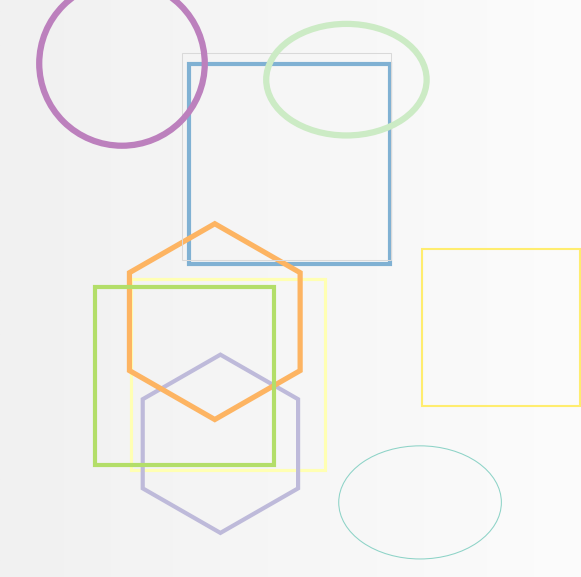[{"shape": "oval", "thickness": 0.5, "radius": 0.7, "center": [0.723, 0.129]}, {"shape": "square", "thickness": 1.5, "radius": 0.83, "center": [0.392, 0.351]}, {"shape": "hexagon", "thickness": 2, "radius": 0.77, "center": [0.379, 0.231]}, {"shape": "square", "thickness": 2, "radius": 0.87, "center": [0.498, 0.715]}, {"shape": "hexagon", "thickness": 2.5, "radius": 0.85, "center": [0.37, 0.442]}, {"shape": "square", "thickness": 2, "radius": 0.77, "center": [0.317, 0.348]}, {"shape": "square", "thickness": 0.5, "radius": 0.9, "center": [0.493, 0.729]}, {"shape": "circle", "thickness": 3, "radius": 0.71, "center": [0.21, 0.889]}, {"shape": "oval", "thickness": 3, "radius": 0.69, "center": [0.596, 0.861]}, {"shape": "square", "thickness": 1, "radius": 0.68, "center": [0.862, 0.433]}]